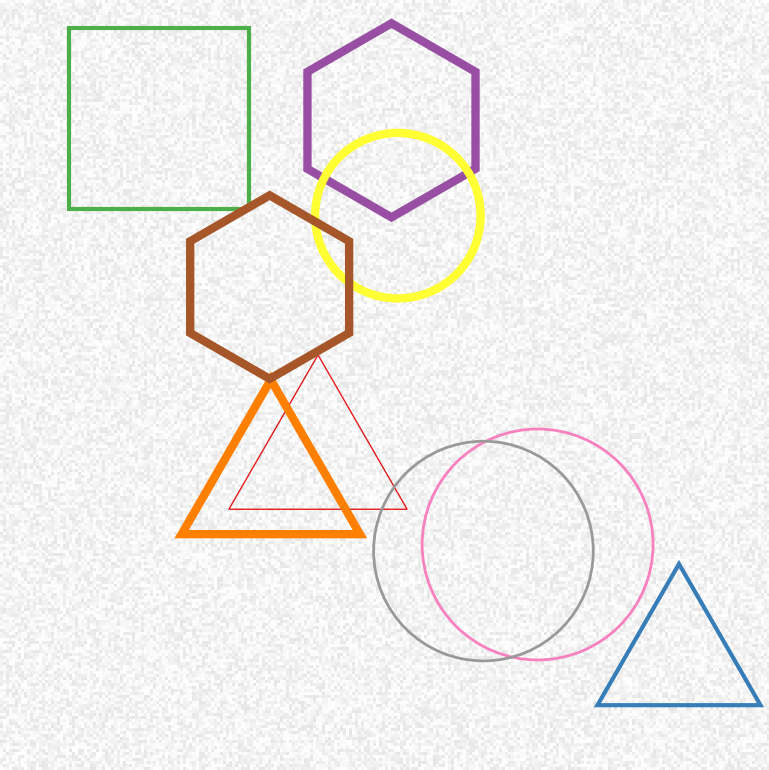[{"shape": "triangle", "thickness": 0.5, "radius": 0.67, "center": [0.413, 0.405]}, {"shape": "triangle", "thickness": 1.5, "radius": 0.61, "center": [0.882, 0.145]}, {"shape": "square", "thickness": 1.5, "radius": 0.59, "center": [0.206, 0.846]}, {"shape": "hexagon", "thickness": 3, "radius": 0.63, "center": [0.508, 0.844]}, {"shape": "triangle", "thickness": 3, "radius": 0.67, "center": [0.352, 0.373]}, {"shape": "circle", "thickness": 3, "radius": 0.54, "center": [0.517, 0.72]}, {"shape": "hexagon", "thickness": 3, "radius": 0.6, "center": [0.35, 0.627]}, {"shape": "circle", "thickness": 1, "radius": 0.75, "center": [0.698, 0.293]}, {"shape": "circle", "thickness": 1, "radius": 0.71, "center": [0.628, 0.284]}]